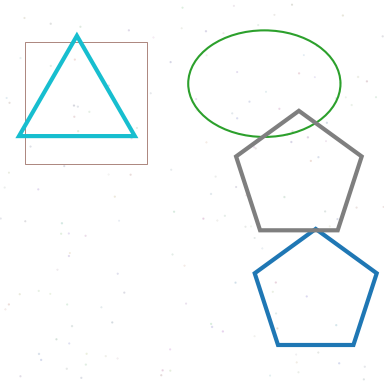[{"shape": "pentagon", "thickness": 3, "radius": 0.83, "center": [0.82, 0.239]}, {"shape": "oval", "thickness": 1.5, "radius": 0.99, "center": [0.687, 0.783]}, {"shape": "square", "thickness": 0.5, "radius": 0.79, "center": [0.223, 0.733]}, {"shape": "pentagon", "thickness": 3, "radius": 0.86, "center": [0.776, 0.541]}, {"shape": "triangle", "thickness": 3, "radius": 0.87, "center": [0.2, 0.733]}]